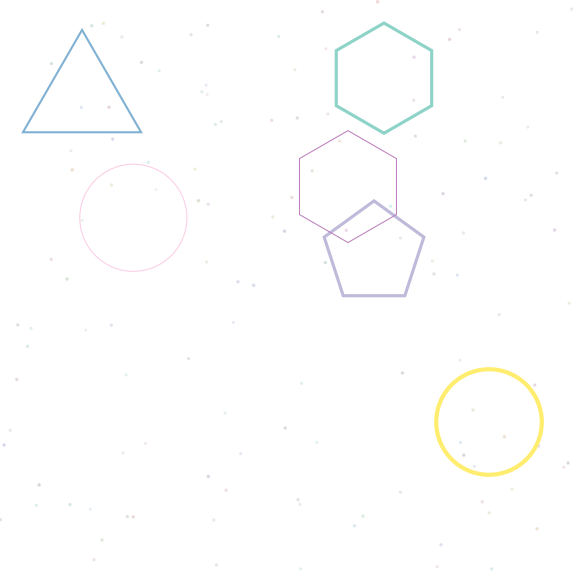[{"shape": "hexagon", "thickness": 1.5, "radius": 0.48, "center": [0.665, 0.864]}, {"shape": "pentagon", "thickness": 1.5, "radius": 0.45, "center": [0.648, 0.56]}, {"shape": "triangle", "thickness": 1, "radius": 0.59, "center": [0.142, 0.829]}, {"shape": "circle", "thickness": 0.5, "radius": 0.46, "center": [0.231, 0.622]}, {"shape": "hexagon", "thickness": 0.5, "radius": 0.48, "center": [0.603, 0.676]}, {"shape": "circle", "thickness": 2, "radius": 0.46, "center": [0.847, 0.268]}]